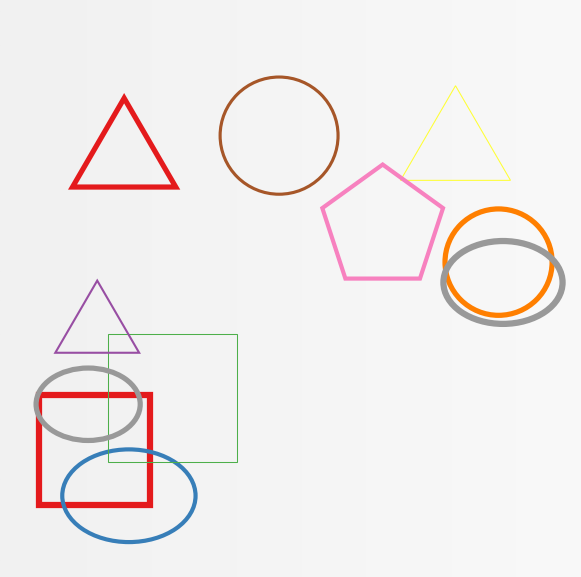[{"shape": "square", "thickness": 3, "radius": 0.48, "center": [0.163, 0.22]}, {"shape": "triangle", "thickness": 2.5, "radius": 0.51, "center": [0.214, 0.727]}, {"shape": "oval", "thickness": 2, "radius": 0.57, "center": [0.222, 0.141]}, {"shape": "square", "thickness": 0.5, "radius": 0.55, "center": [0.298, 0.309]}, {"shape": "triangle", "thickness": 1, "radius": 0.42, "center": [0.167, 0.43]}, {"shape": "circle", "thickness": 2.5, "radius": 0.46, "center": [0.858, 0.545]}, {"shape": "triangle", "thickness": 0.5, "radius": 0.55, "center": [0.784, 0.741]}, {"shape": "circle", "thickness": 1.5, "radius": 0.51, "center": [0.48, 0.764]}, {"shape": "pentagon", "thickness": 2, "radius": 0.55, "center": [0.658, 0.605]}, {"shape": "oval", "thickness": 3, "radius": 0.51, "center": [0.865, 0.51]}, {"shape": "oval", "thickness": 2.5, "radius": 0.45, "center": [0.152, 0.299]}]